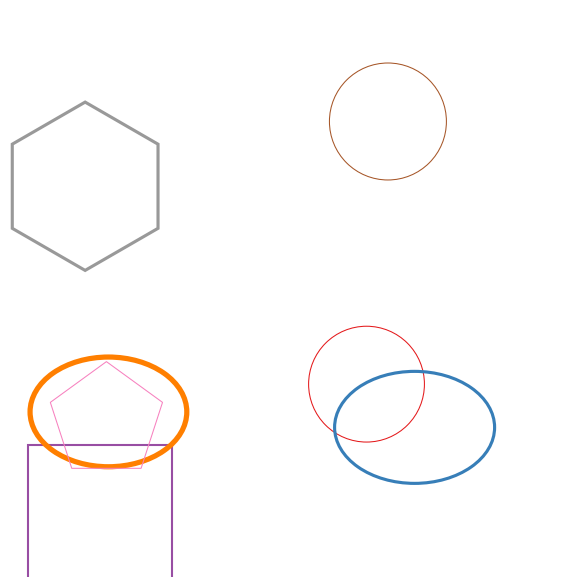[{"shape": "circle", "thickness": 0.5, "radius": 0.5, "center": [0.635, 0.334]}, {"shape": "oval", "thickness": 1.5, "radius": 0.69, "center": [0.718, 0.259]}, {"shape": "square", "thickness": 1, "radius": 0.62, "center": [0.174, 0.104]}, {"shape": "oval", "thickness": 2.5, "radius": 0.68, "center": [0.188, 0.286]}, {"shape": "circle", "thickness": 0.5, "radius": 0.51, "center": [0.672, 0.789]}, {"shape": "pentagon", "thickness": 0.5, "radius": 0.51, "center": [0.184, 0.271]}, {"shape": "hexagon", "thickness": 1.5, "radius": 0.73, "center": [0.147, 0.677]}]